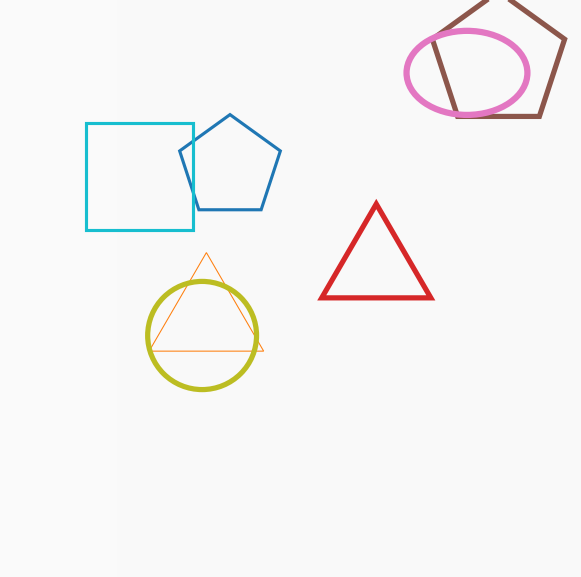[{"shape": "pentagon", "thickness": 1.5, "radius": 0.46, "center": [0.396, 0.71]}, {"shape": "triangle", "thickness": 0.5, "radius": 0.57, "center": [0.355, 0.448]}, {"shape": "triangle", "thickness": 2.5, "radius": 0.54, "center": [0.647, 0.538]}, {"shape": "pentagon", "thickness": 2.5, "radius": 0.6, "center": [0.858, 0.894]}, {"shape": "oval", "thickness": 3, "radius": 0.52, "center": [0.803, 0.873]}, {"shape": "circle", "thickness": 2.5, "radius": 0.47, "center": [0.348, 0.418]}, {"shape": "square", "thickness": 1.5, "radius": 0.46, "center": [0.24, 0.693]}]